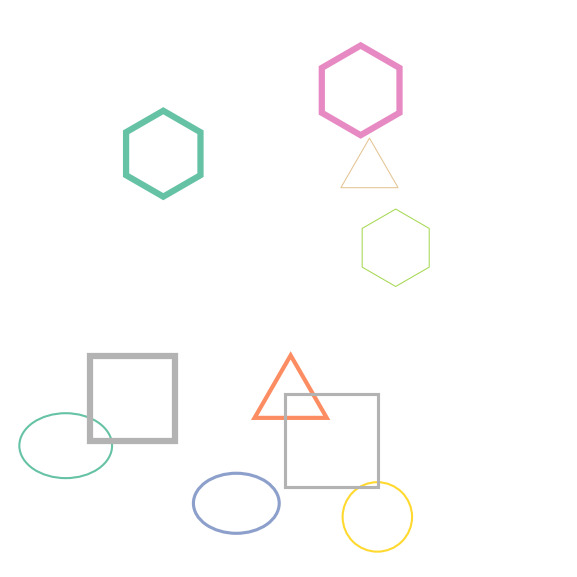[{"shape": "oval", "thickness": 1, "radius": 0.4, "center": [0.114, 0.227]}, {"shape": "hexagon", "thickness": 3, "radius": 0.37, "center": [0.283, 0.733]}, {"shape": "triangle", "thickness": 2, "radius": 0.36, "center": [0.503, 0.312]}, {"shape": "oval", "thickness": 1.5, "radius": 0.37, "center": [0.409, 0.128]}, {"shape": "hexagon", "thickness": 3, "radius": 0.39, "center": [0.625, 0.843]}, {"shape": "hexagon", "thickness": 0.5, "radius": 0.34, "center": [0.685, 0.57]}, {"shape": "circle", "thickness": 1, "radius": 0.3, "center": [0.653, 0.104]}, {"shape": "triangle", "thickness": 0.5, "radius": 0.29, "center": [0.64, 0.703]}, {"shape": "square", "thickness": 1.5, "radius": 0.4, "center": [0.574, 0.236]}, {"shape": "square", "thickness": 3, "radius": 0.37, "center": [0.23, 0.309]}]